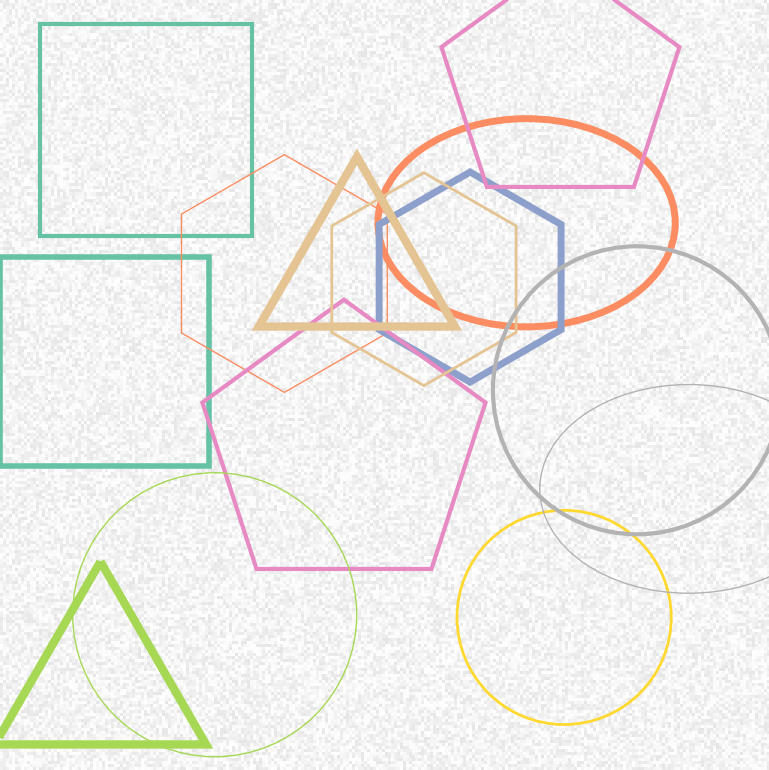[{"shape": "square", "thickness": 2, "radius": 0.68, "center": [0.135, 0.531]}, {"shape": "square", "thickness": 1.5, "radius": 0.69, "center": [0.19, 0.831]}, {"shape": "hexagon", "thickness": 0.5, "radius": 0.77, "center": [0.369, 0.645]}, {"shape": "oval", "thickness": 2.5, "radius": 0.97, "center": [0.684, 0.711]}, {"shape": "hexagon", "thickness": 2.5, "radius": 0.68, "center": [0.611, 0.64]}, {"shape": "pentagon", "thickness": 1.5, "radius": 0.97, "center": [0.447, 0.417]}, {"shape": "pentagon", "thickness": 1.5, "radius": 0.81, "center": [0.728, 0.889]}, {"shape": "circle", "thickness": 0.5, "radius": 0.92, "center": [0.279, 0.202]}, {"shape": "triangle", "thickness": 3, "radius": 0.79, "center": [0.13, 0.112]}, {"shape": "circle", "thickness": 1, "radius": 0.7, "center": [0.733, 0.198]}, {"shape": "triangle", "thickness": 3, "radius": 0.74, "center": [0.464, 0.649]}, {"shape": "hexagon", "thickness": 1, "radius": 0.69, "center": [0.551, 0.637]}, {"shape": "oval", "thickness": 0.5, "radius": 0.97, "center": [0.895, 0.365]}, {"shape": "circle", "thickness": 1.5, "radius": 0.94, "center": [0.827, 0.493]}]